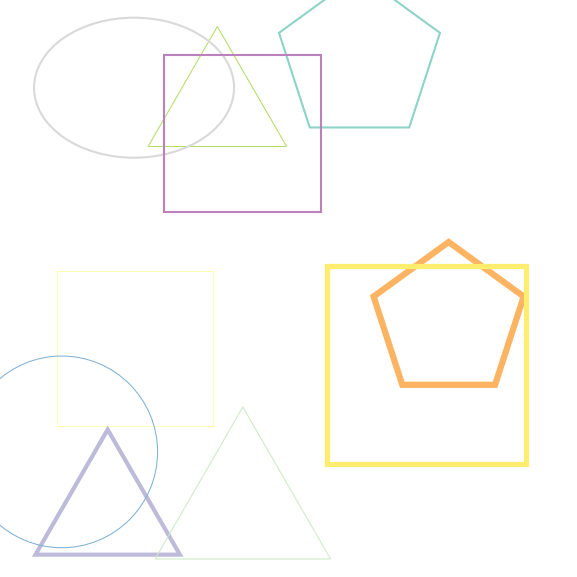[{"shape": "pentagon", "thickness": 1, "radius": 0.73, "center": [0.622, 0.897]}, {"shape": "square", "thickness": 0.5, "radius": 0.67, "center": [0.234, 0.395]}, {"shape": "triangle", "thickness": 2, "radius": 0.72, "center": [0.186, 0.111]}, {"shape": "circle", "thickness": 0.5, "radius": 0.83, "center": [0.107, 0.217]}, {"shape": "pentagon", "thickness": 3, "radius": 0.68, "center": [0.777, 0.443]}, {"shape": "triangle", "thickness": 0.5, "radius": 0.69, "center": [0.376, 0.815]}, {"shape": "oval", "thickness": 1, "radius": 0.87, "center": [0.232, 0.847]}, {"shape": "square", "thickness": 1, "radius": 0.68, "center": [0.42, 0.768]}, {"shape": "triangle", "thickness": 0.5, "radius": 0.88, "center": [0.421, 0.119]}, {"shape": "square", "thickness": 2.5, "radius": 0.86, "center": [0.739, 0.367]}]